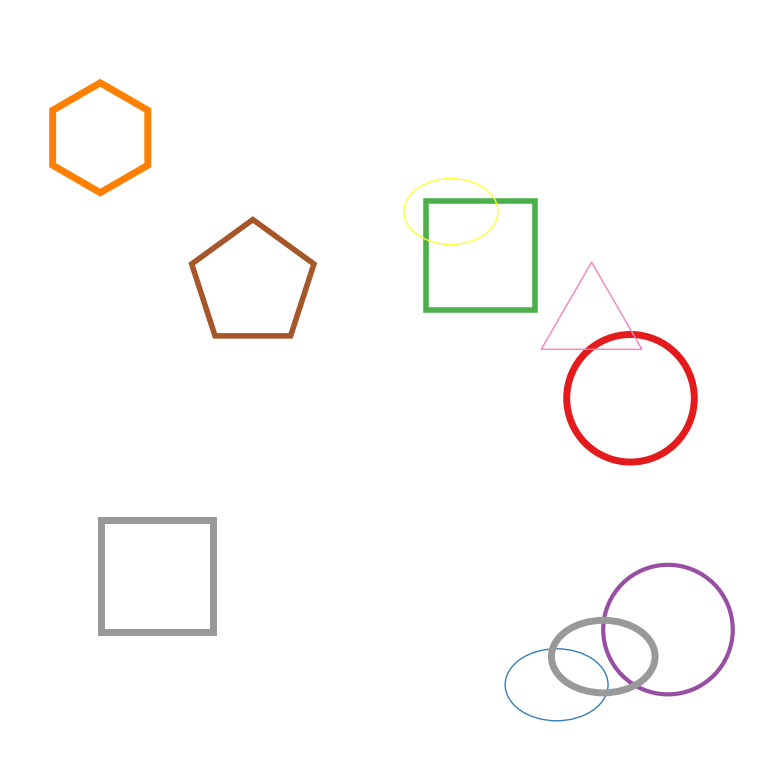[{"shape": "circle", "thickness": 2.5, "radius": 0.41, "center": [0.819, 0.483]}, {"shape": "oval", "thickness": 0.5, "radius": 0.33, "center": [0.723, 0.111]}, {"shape": "square", "thickness": 2, "radius": 0.36, "center": [0.624, 0.668]}, {"shape": "circle", "thickness": 1.5, "radius": 0.42, "center": [0.868, 0.182]}, {"shape": "hexagon", "thickness": 2.5, "radius": 0.36, "center": [0.13, 0.821]}, {"shape": "oval", "thickness": 0.5, "radius": 0.31, "center": [0.586, 0.725]}, {"shape": "pentagon", "thickness": 2, "radius": 0.42, "center": [0.328, 0.631]}, {"shape": "triangle", "thickness": 0.5, "radius": 0.38, "center": [0.768, 0.584]}, {"shape": "square", "thickness": 2.5, "radius": 0.36, "center": [0.204, 0.252]}, {"shape": "oval", "thickness": 2.5, "radius": 0.34, "center": [0.783, 0.147]}]